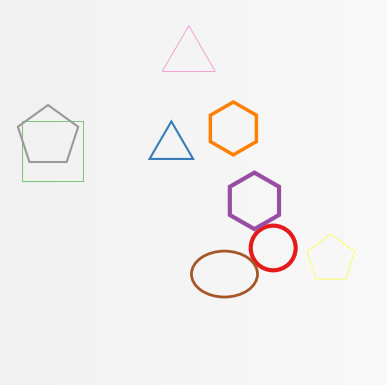[{"shape": "circle", "thickness": 3, "radius": 0.29, "center": [0.705, 0.356]}, {"shape": "triangle", "thickness": 1.5, "radius": 0.32, "center": [0.442, 0.62]}, {"shape": "square", "thickness": 0.5, "radius": 0.39, "center": [0.134, 0.608]}, {"shape": "hexagon", "thickness": 3, "radius": 0.37, "center": [0.657, 0.478]}, {"shape": "hexagon", "thickness": 2.5, "radius": 0.34, "center": [0.602, 0.666]}, {"shape": "pentagon", "thickness": 0.5, "radius": 0.32, "center": [0.854, 0.327]}, {"shape": "oval", "thickness": 2, "radius": 0.43, "center": [0.579, 0.288]}, {"shape": "triangle", "thickness": 0.5, "radius": 0.4, "center": [0.487, 0.854]}, {"shape": "pentagon", "thickness": 1.5, "radius": 0.41, "center": [0.124, 0.645]}]